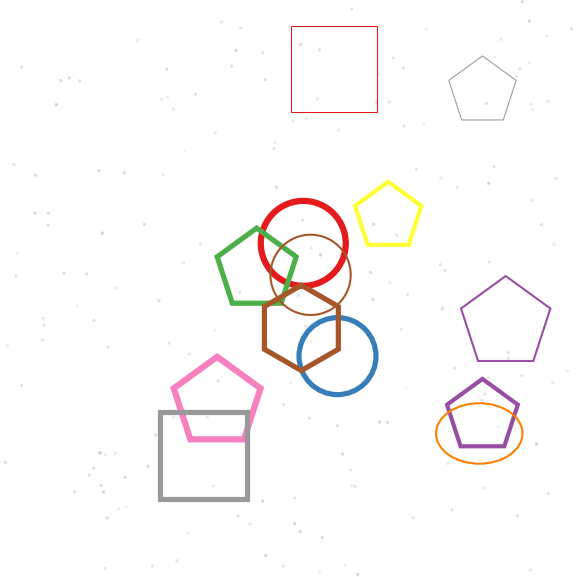[{"shape": "circle", "thickness": 3, "radius": 0.37, "center": [0.525, 0.578]}, {"shape": "square", "thickness": 0.5, "radius": 0.37, "center": [0.579, 0.88]}, {"shape": "circle", "thickness": 2.5, "radius": 0.33, "center": [0.584, 0.382]}, {"shape": "pentagon", "thickness": 2.5, "radius": 0.36, "center": [0.444, 0.532]}, {"shape": "pentagon", "thickness": 1, "radius": 0.41, "center": [0.876, 0.44]}, {"shape": "pentagon", "thickness": 2, "radius": 0.32, "center": [0.835, 0.279]}, {"shape": "oval", "thickness": 1, "radius": 0.37, "center": [0.83, 0.249]}, {"shape": "pentagon", "thickness": 2, "radius": 0.3, "center": [0.672, 0.624]}, {"shape": "circle", "thickness": 1, "radius": 0.35, "center": [0.538, 0.523]}, {"shape": "hexagon", "thickness": 2.5, "radius": 0.37, "center": [0.522, 0.431]}, {"shape": "pentagon", "thickness": 3, "radius": 0.4, "center": [0.376, 0.302]}, {"shape": "pentagon", "thickness": 0.5, "radius": 0.31, "center": [0.835, 0.841]}, {"shape": "square", "thickness": 2.5, "radius": 0.38, "center": [0.353, 0.21]}]